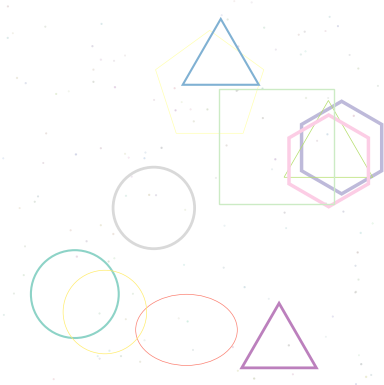[{"shape": "circle", "thickness": 1.5, "radius": 0.57, "center": [0.194, 0.236]}, {"shape": "pentagon", "thickness": 0.5, "radius": 0.74, "center": [0.545, 0.773]}, {"shape": "hexagon", "thickness": 2.5, "radius": 0.6, "center": [0.887, 0.617]}, {"shape": "oval", "thickness": 0.5, "radius": 0.66, "center": [0.484, 0.143]}, {"shape": "triangle", "thickness": 1.5, "radius": 0.57, "center": [0.573, 0.837]}, {"shape": "triangle", "thickness": 0.5, "radius": 0.67, "center": [0.853, 0.606]}, {"shape": "hexagon", "thickness": 2.5, "radius": 0.6, "center": [0.854, 0.582]}, {"shape": "circle", "thickness": 2, "radius": 0.53, "center": [0.4, 0.46]}, {"shape": "triangle", "thickness": 2, "radius": 0.56, "center": [0.725, 0.1]}, {"shape": "square", "thickness": 1, "radius": 0.75, "center": [0.718, 0.62]}, {"shape": "circle", "thickness": 0.5, "radius": 0.54, "center": [0.272, 0.19]}]